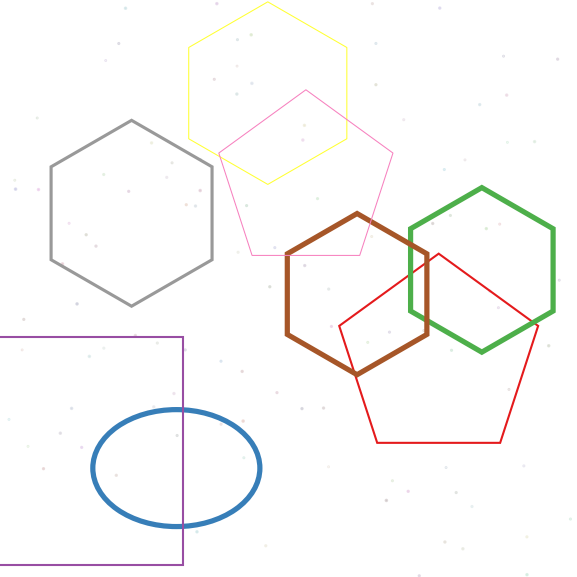[{"shape": "pentagon", "thickness": 1, "radius": 0.91, "center": [0.76, 0.379]}, {"shape": "oval", "thickness": 2.5, "radius": 0.72, "center": [0.305, 0.189]}, {"shape": "hexagon", "thickness": 2.5, "radius": 0.71, "center": [0.834, 0.532]}, {"shape": "square", "thickness": 1, "radius": 0.99, "center": [0.119, 0.219]}, {"shape": "hexagon", "thickness": 0.5, "radius": 0.79, "center": [0.464, 0.838]}, {"shape": "hexagon", "thickness": 2.5, "radius": 0.7, "center": [0.618, 0.49]}, {"shape": "pentagon", "thickness": 0.5, "radius": 0.79, "center": [0.53, 0.685]}, {"shape": "hexagon", "thickness": 1.5, "radius": 0.8, "center": [0.228, 0.63]}]